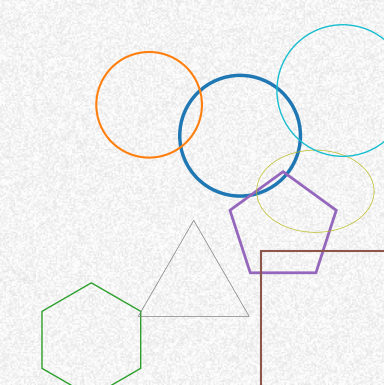[{"shape": "circle", "thickness": 2.5, "radius": 0.78, "center": [0.624, 0.647]}, {"shape": "circle", "thickness": 1.5, "radius": 0.69, "center": [0.387, 0.728]}, {"shape": "hexagon", "thickness": 1, "radius": 0.74, "center": [0.237, 0.117]}, {"shape": "pentagon", "thickness": 2, "radius": 0.73, "center": [0.735, 0.409]}, {"shape": "square", "thickness": 1.5, "radius": 0.99, "center": [0.875, 0.152]}, {"shape": "triangle", "thickness": 0.5, "radius": 0.83, "center": [0.503, 0.261]}, {"shape": "oval", "thickness": 0.5, "radius": 0.76, "center": [0.819, 0.503]}, {"shape": "circle", "thickness": 1, "radius": 0.85, "center": [0.89, 0.765]}]